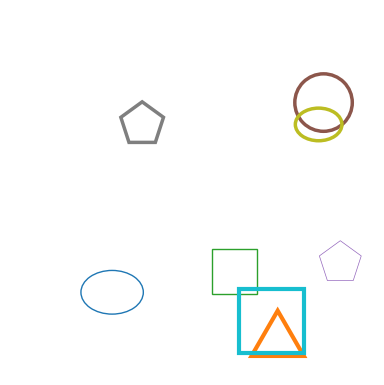[{"shape": "oval", "thickness": 1, "radius": 0.41, "center": [0.291, 0.241]}, {"shape": "triangle", "thickness": 3, "radius": 0.39, "center": [0.721, 0.115]}, {"shape": "square", "thickness": 1, "radius": 0.29, "center": [0.609, 0.294]}, {"shape": "pentagon", "thickness": 0.5, "radius": 0.29, "center": [0.884, 0.318]}, {"shape": "circle", "thickness": 2.5, "radius": 0.37, "center": [0.84, 0.734]}, {"shape": "pentagon", "thickness": 2.5, "radius": 0.29, "center": [0.369, 0.677]}, {"shape": "oval", "thickness": 2.5, "radius": 0.3, "center": [0.828, 0.677]}, {"shape": "square", "thickness": 3, "radius": 0.42, "center": [0.704, 0.166]}]